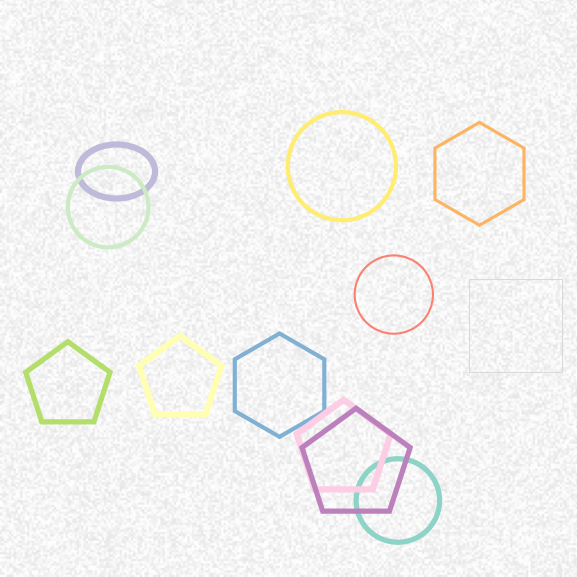[{"shape": "circle", "thickness": 2.5, "radius": 0.36, "center": [0.689, 0.132]}, {"shape": "pentagon", "thickness": 3, "radius": 0.37, "center": [0.312, 0.343]}, {"shape": "oval", "thickness": 3, "radius": 0.33, "center": [0.202, 0.702]}, {"shape": "circle", "thickness": 1, "radius": 0.34, "center": [0.682, 0.489]}, {"shape": "hexagon", "thickness": 2, "radius": 0.45, "center": [0.484, 0.332]}, {"shape": "hexagon", "thickness": 1.5, "radius": 0.45, "center": [0.83, 0.698]}, {"shape": "pentagon", "thickness": 2.5, "radius": 0.38, "center": [0.118, 0.331]}, {"shape": "pentagon", "thickness": 3, "radius": 0.43, "center": [0.595, 0.221]}, {"shape": "square", "thickness": 0.5, "radius": 0.4, "center": [0.892, 0.436]}, {"shape": "pentagon", "thickness": 2.5, "radius": 0.49, "center": [0.617, 0.194]}, {"shape": "circle", "thickness": 2, "radius": 0.35, "center": [0.187, 0.641]}, {"shape": "circle", "thickness": 2, "radius": 0.47, "center": [0.592, 0.711]}]